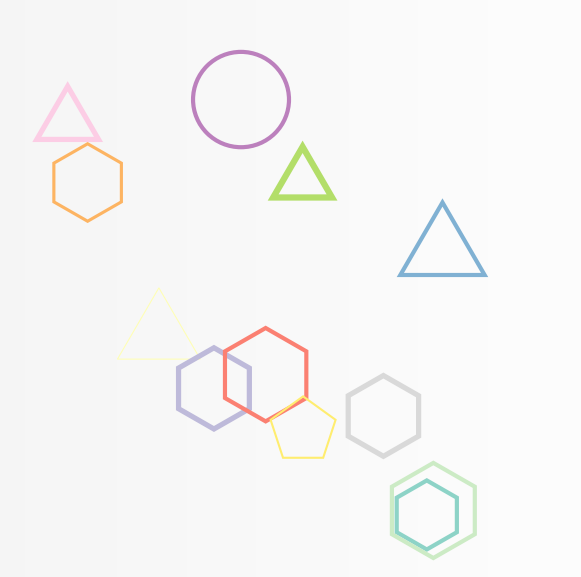[{"shape": "hexagon", "thickness": 2, "radius": 0.3, "center": [0.734, 0.107]}, {"shape": "triangle", "thickness": 0.5, "radius": 0.41, "center": [0.273, 0.418]}, {"shape": "hexagon", "thickness": 2.5, "radius": 0.35, "center": [0.368, 0.327]}, {"shape": "hexagon", "thickness": 2, "radius": 0.4, "center": [0.457, 0.35]}, {"shape": "triangle", "thickness": 2, "radius": 0.42, "center": [0.761, 0.565]}, {"shape": "hexagon", "thickness": 1.5, "radius": 0.34, "center": [0.151, 0.683]}, {"shape": "triangle", "thickness": 3, "radius": 0.29, "center": [0.521, 0.686]}, {"shape": "triangle", "thickness": 2.5, "radius": 0.31, "center": [0.116, 0.788]}, {"shape": "hexagon", "thickness": 2.5, "radius": 0.35, "center": [0.66, 0.279]}, {"shape": "circle", "thickness": 2, "radius": 0.41, "center": [0.415, 0.827]}, {"shape": "hexagon", "thickness": 2, "radius": 0.41, "center": [0.746, 0.115]}, {"shape": "pentagon", "thickness": 1, "radius": 0.29, "center": [0.521, 0.254]}]